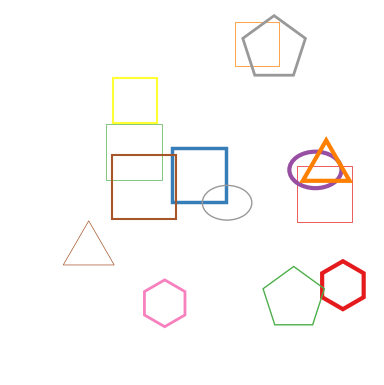[{"shape": "square", "thickness": 0.5, "radius": 0.36, "center": [0.843, 0.496]}, {"shape": "hexagon", "thickness": 3, "radius": 0.31, "center": [0.891, 0.259]}, {"shape": "square", "thickness": 2.5, "radius": 0.35, "center": [0.517, 0.545]}, {"shape": "square", "thickness": 0.5, "radius": 0.36, "center": [0.349, 0.605]}, {"shape": "pentagon", "thickness": 1, "radius": 0.42, "center": [0.763, 0.224]}, {"shape": "oval", "thickness": 3, "radius": 0.34, "center": [0.819, 0.559]}, {"shape": "square", "thickness": 0.5, "radius": 0.29, "center": [0.668, 0.885]}, {"shape": "triangle", "thickness": 3, "radius": 0.35, "center": [0.847, 0.565]}, {"shape": "square", "thickness": 1.5, "radius": 0.29, "center": [0.35, 0.739]}, {"shape": "triangle", "thickness": 0.5, "radius": 0.38, "center": [0.23, 0.35]}, {"shape": "square", "thickness": 1.5, "radius": 0.42, "center": [0.374, 0.515]}, {"shape": "hexagon", "thickness": 2, "radius": 0.3, "center": [0.428, 0.212]}, {"shape": "pentagon", "thickness": 2, "radius": 0.43, "center": [0.712, 0.874]}, {"shape": "oval", "thickness": 1, "radius": 0.32, "center": [0.59, 0.473]}]